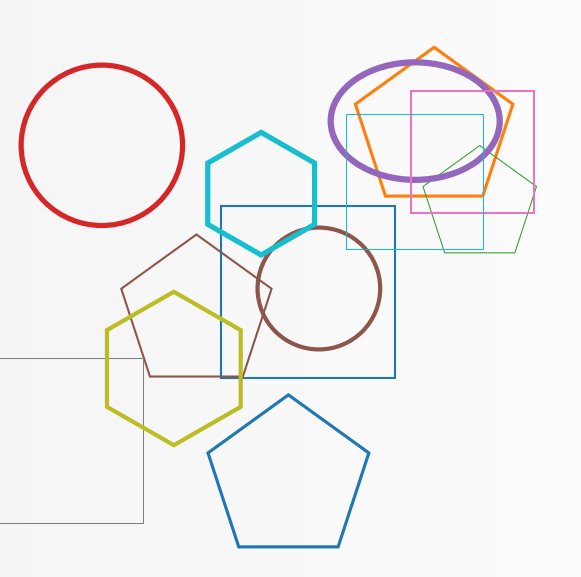[{"shape": "square", "thickness": 1, "radius": 0.75, "center": [0.53, 0.494]}, {"shape": "pentagon", "thickness": 1.5, "radius": 0.73, "center": [0.496, 0.17]}, {"shape": "pentagon", "thickness": 1.5, "radius": 0.71, "center": [0.747, 0.775]}, {"shape": "pentagon", "thickness": 0.5, "radius": 0.51, "center": [0.825, 0.644]}, {"shape": "circle", "thickness": 2.5, "radius": 0.69, "center": [0.175, 0.748]}, {"shape": "oval", "thickness": 3, "radius": 0.73, "center": [0.714, 0.789]}, {"shape": "circle", "thickness": 2, "radius": 0.53, "center": [0.549, 0.5]}, {"shape": "pentagon", "thickness": 1, "radius": 0.68, "center": [0.338, 0.457]}, {"shape": "square", "thickness": 1, "radius": 0.53, "center": [0.813, 0.736]}, {"shape": "square", "thickness": 0.5, "radius": 0.71, "center": [0.104, 0.237]}, {"shape": "hexagon", "thickness": 2, "radius": 0.66, "center": [0.299, 0.361]}, {"shape": "square", "thickness": 0.5, "radius": 0.59, "center": [0.713, 0.685]}, {"shape": "hexagon", "thickness": 2.5, "radius": 0.53, "center": [0.449, 0.664]}]